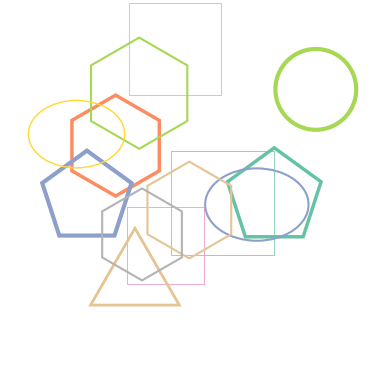[{"shape": "square", "thickness": 0.5, "radius": 0.67, "center": [0.577, 0.473]}, {"shape": "pentagon", "thickness": 2.5, "radius": 0.64, "center": [0.712, 0.488]}, {"shape": "hexagon", "thickness": 2.5, "radius": 0.66, "center": [0.3, 0.622]}, {"shape": "pentagon", "thickness": 3, "radius": 0.61, "center": [0.226, 0.487]}, {"shape": "oval", "thickness": 1.5, "radius": 0.67, "center": [0.667, 0.469]}, {"shape": "square", "thickness": 0.5, "radius": 0.5, "center": [0.429, 0.363]}, {"shape": "hexagon", "thickness": 1.5, "radius": 0.72, "center": [0.361, 0.758]}, {"shape": "circle", "thickness": 3, "radius": 0.52, "center": [0.82, 0.768]}, {"shape": "oval", "thickness": 1, "radius": 0.63, "center": [0.199, 0.652]}, {"shape": "triangle", "thickness": 2, "radius": 0.67, "center": [0.35, 0.274]}, {"shape": "hexagon", "thickness": 1.5, "radius": 0.63, "center": [0.492, 0.454]}, {"shape": "square", "thickness": 0.5, "radius": 0.6, "center": [0.453, 0.873]}, {"shape": "hexagon", "thickness": 1.5, "radius": 0.6, "center": [0.369, 0.391]}]